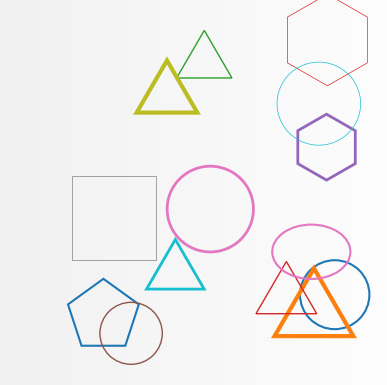[{"shape": "circle", "thickness": 1.5, "radius": 0.45, "center": [0.864, 0.235]}, {"shape": "pentagon", "thickness": 1.5, "radius": 0.48, "center": [0.267, 0.18]}, {"shape": "triangle", "thickness": 3, "radius": 0.59, "center": [0.81, 0.186]}, {"shape": "triangle", "thickness": 1, "radius": 0.41, "center": [0.527, 0.839]}, {"shape": "hexagon", "thickness": 0.5, "radius": 0.6, "center": [0.845, 0.896]}, {"shape": "triangle", "thickness": 1, "radius": 0.45, "center": [0.739, 0.23]}, {"shape": "hexagon", "thickness": 2, "radius": 0.43, "center": [0.843, 0.618]}, {"shape": "circle", "thickness": 1, "radius": 0.4, "center": [0.338, 0.134]}, {"shape": "circle", "thickness": 2, "radius": 0.56, "center": [0.543, 0.457]}, {"shape": "oval", "thickness": 1.5, "radius": 0.5, "center": [0.803, 0.346]}, {"shape": "square", "thickness": 0.5, "radius": 0.55, "center": [0.294, 0.434]}, {"shape": "triangle", "thickness": 3, "radius": 0.45, "center": [0.431, 0.753]}, {"shape": "triangle", "thickness": 2, "radius": 0.43, "center": [0.453, 0.292]}, {"shape": "circle", "thickness": 0.5, "radius": 0.54, "center": [0.823, 0.731]}]